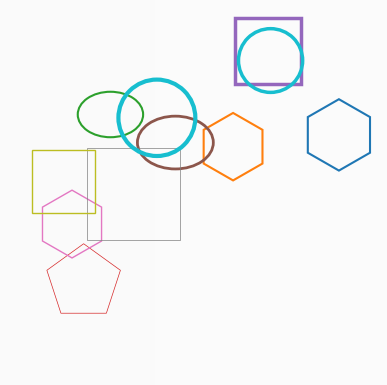[{"shape": "hexagon", "thickness": 1.5, "radius": 0.46, "center": [0.875, 0.65]}, {"shape": "hexagon", "thickness": 1.5, "radius": 0.44, "center": [0.601, 0.619]}, {"shape": "oval", "thickness": 1.5, "radius": 0.42, "center": [0.285, 0.703]}, {"shape": "pentagon", "thickness": 0.5, "radius": 0.5, "center": [0.216, 0.267]}, {"shape": "square", "thickness": 2.5, "radius": 0.43, "center": [0.691, 0.868]}, {"shape": "oval", "thickness": 2, "radius": 0.49, "center": [0.453, 0.63]}, {"shape": "hexagon", "thickness": 1, "radius": 0.44, "center": [0.186, 0.418]}, {"shape": "square", "thickness": 0.5, "radius": 0.6, "center": [0.344, 0.497]}, {"shape": "square", "thickness": 1, "radius": 0.41, "center": [0.164, 0.528]}, {"shape": "circle", "thickness": 2.5, "radius": 0.41, "center": [0.698, 0.843]}, {"shape": "circle", "thickness": 3, "radius": 0.5, "center": [0.405, 0.694]}]